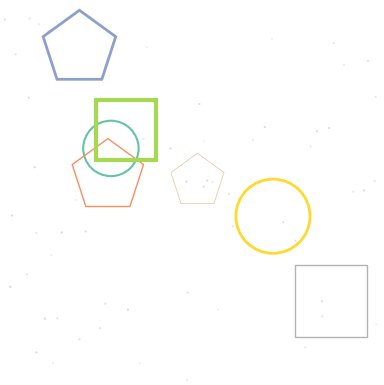[{"shape": "circle", "thickness": 1.5, "radius": 0.36, "center": [0.288, 0.614]}, {"shape": "pentagon", "thickness": 1, "radius": 0.49, "center": [0.28, 0.542]}, {"shape": "pentagon", "thickness": 2, "radius": 0.5, "center": [0.206, 0.874]}, {"shape": "square", "thickness": 3, "radius": 0.39, "center": [0.327, 0.662]}, {"shape": "circle", "thickness": 2, "radius": 0.48, "center": [0.709, 0.438]}, {"shape": "pentagon", "thickness": 0.5, "radius": 0.36, "center": [0.513, 0.53]}, {"shape": "square", "thickness": 1, "radius": 0.47, "center": [0.86, 0.218]}]